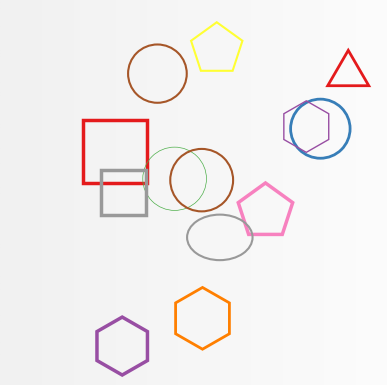[{"shape": "triangle", "thickness": 2, "radius": 0.31, "center": [0.899, 0.808]}, {"shape": "square", "thickness": 2.5, "radius": 0.41, "center": [0.297, 0.607]}, {"shape": "circle", "thickness": 2, "radius": 0.38, "center": [0.827, 0.666]}, {"shape": "circle", "thickness": 0.5, "radius": 0.41, "center": [0.451, 0.536]}, {"shape": "hexagon", "thickness": 1, "radius": 0.33, "center": [0.79, 0.671]}, {"shape": "hexagon", "thickness": 2.5, "radius": 0.38, "center": [0.315, 0.101]}, {"shape": "hexagon", "thickness": 2, "radius": 0.4, "center": [0.523, 0.173]}, {"shape": "pentagon", "thickness": 1.5, "radius": 0.35, "center": [0.559, 0.873]}, {"shape": "circle", "thickness": 1.5, "radius": 0.38, "center": [0.406, 0.809]}, {"shape": "circle", "thickness": 1.5, "radius": 0.41, "center": [0.52, 0.532]}, {"shape": "pentagon", "thickness": 2.5, "radius": 0.37, "center": [0.685, 0.451]}, {"shape": "oval", "thickness": 1.5, "radius": 0.42, "center": [0.567, 0.383]}, {"shape": "square", "thickness": 2.5, "radius": 0.29, "center": [0.318, 0.5]}]